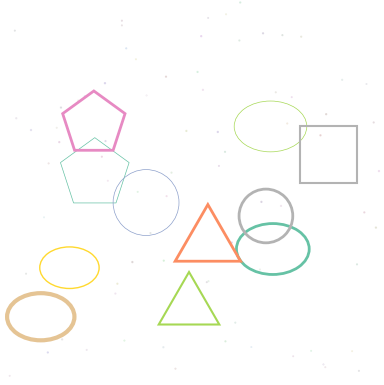[{"shape": "oval", "thickness": 2, "radius": 0.47, "center": [0.709, 0.353]}, {"shape": "pentagon", "thickness": 0.5, "radius": 0.47, "center": [0.246, 0.549]}, {"shape": "triangle", "thickness": 2, "radius": 0.49, "center": [0.54, 0.371]}, {"shape": "circle", "thickness": 0.5, "radius": 0.43, "center": [0.379, 0.474]}, {"shape": "pentagon", "thickness": 2, "radius": 0.43, "center": [0.244, 0.679]}, {"shape": "triangle", "thickness": 1.5, "radius": 0.45, "center": [0.491, 0.203]}, {"shape": "oval", "thickness": 0.5, "radius": 0.47, "center": [0.703, 0.672]}, {"shape": "oval", "thickness": 1, "radius": 0.39, "center": [0.18, 0.305]}, {"shape": "oval", "thickness": 3, "radius": 0.44, "center": [0.106, 0.177]}, {"shape": "circle", "thickness": 2, "radius": 0.35, "center": [0.691, 0.439]}, {"shape": "square", "thickness": 1.5, "radius": 0.37, "center": [0.853, 0.599]}]